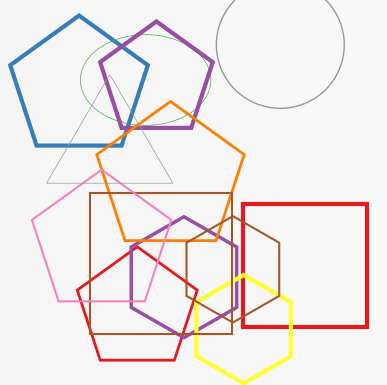[{"shape": "pentagon", "thickness": 2, "radius": 0.81, "center": [0.354, 0.196]}, {"shape": "square", "thickness": 3, "radius": 0.8, "center": [0.788, 0.31]}, {"shape": "pentagon", "thickness": 3, "radius": 0.93, "center": [0.204, 0.773]}, {"shape": "oval", "thickness": 0.5, "radius": 0.84, "center": [0.376, 0.792]}, {"shape": "pentagon", "thickness": 3, "radius": 0.76, "center": [0.404, 0.791]}, {"shape": "hexagon", "thickness": 2.5, "radius": 0.79, "center": [0.475, 0.28]}, {"shape": "pentagon", "thickness": 2, "radius": 1.0, "center": [0.44, 0.537]}, {"shape": "hexagon", "thickness": 3, "radius": 0.7, "center": [0.629, 0.145]}, {"shape": "hexagon", "thickness": 1.5, "radius": 0.69, "center": [0.601, 0.3]}, {"shape": "square", "thickness": 1.5, "radius": 0.92, "center": [0.415, 0.315]}, {"shape": "pentagon", "thickness": 1.5, "radius": 0.95, "center": [0.262, 0.37]}, {"shape": "triangle", "thickness": 0.5, "radius": 0.94, "center": [0.283, 0.618]}, {"shape": "circle", "thickness": 1, "radius": 0.83, "center": [0.723, 0.884]}]